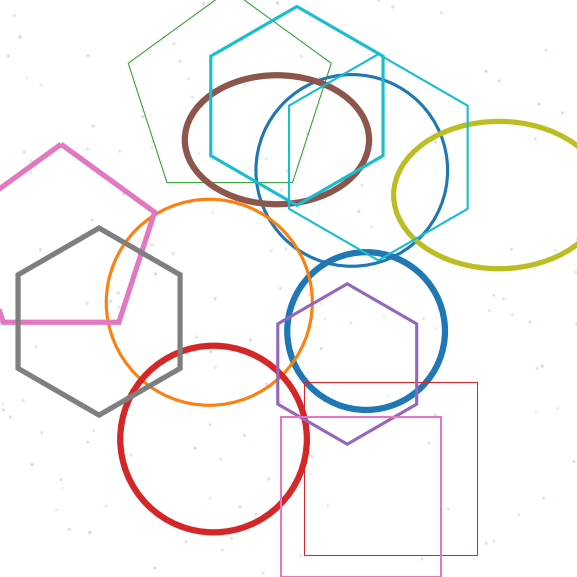[{"shape": "circle", "thickness": 1.5, "radius": 0.83, "center": [0.609, 0.704]}, {"shape": "circle", "thickness": 3, "radius": 0.68, "center": [0.634, 0.426]}, {"shape": "circle", "thickness": 1.5, "radius": 0.89, "center": [0.362, 0.476]}, {"shape": "pentagon", "thickness": 0.5, "radius": 0.92, "center": [0.398, 0.832]}, {"shape": "square", "thickness": 0.5, "radius": 0.75, "center": [0.676, 0.188]}, {"shape": "circle", "thickness": 3, "radius": 0.81, "center": [0.37, 0.239]}, {"shape": "hexagon", "thickness": 1.5, "radius": 0.69, "center": [0.601, 0.369]}, {"shape": "oval", "thickness": 3, "radius": 0.8, "center": [0.48, 0.757]}, {"shape": "pentagon", "thickness": 2.5, "radius": 0.85, "center": [0.106, 0.579]}, {"shape": "square", "thickness": 1, "radius": 0.69, "center": [0.625, 0.138]}, {"shape": "hexagon", "thickness": 2.5, "radius": 0.81, "center": [0.172, 0.442]}, {"shape": "oval", "thickness": 2.5, "radius": 0.91, "center": [0.864, 0.661]}, {"shape": "hexagon", "thickness": 1.5, "radius": 0.86, "center": [0.514, 0.816]}, {"shape": "hexagon", "thickness": 1, "radius": 0.89, "center": [0.655, 0.727]}]